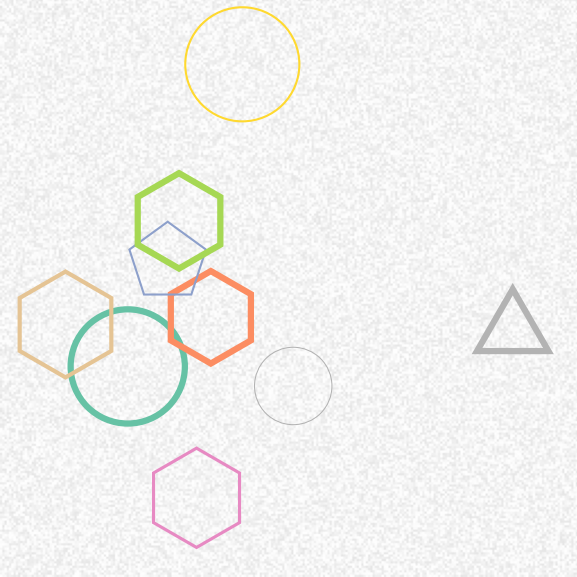[{"shape": "circle", "thickness": 3, "radius": 0.49, "center": [0.221, 0.365]}, {"shape": "hexagon", "thickness": 3, "radius": 0.4, "center": [0.365, 0.45]}, {"shape": "pentagon", "thickness": 1, "radius": 0.35, "center": [0.29, 0.545]}, {"shape": "hexagon", "thickness": 1.5, "radius": 0.43, "center": [0.34, 0.137]}, {"shape": "hexagon", "thickness": 3, "radius": 0.41, "center": [0.31, 0.617]}, {"shape": "circle", "thickness": 1, "radius": 0.49, "center": [0.42, 0.888]}, {"shape": "hexagon", "thickness": 2, "radius": 0.46, "center": [0.113, 0.437]}, {"shape": "circle", "thickness": 0.5, "radius": 0.34, "center": [0.508, 0.331]}, {"shape": "triangle", "thickness": 3, "radius": 0.36, "center": [0.888, 0.427]}]